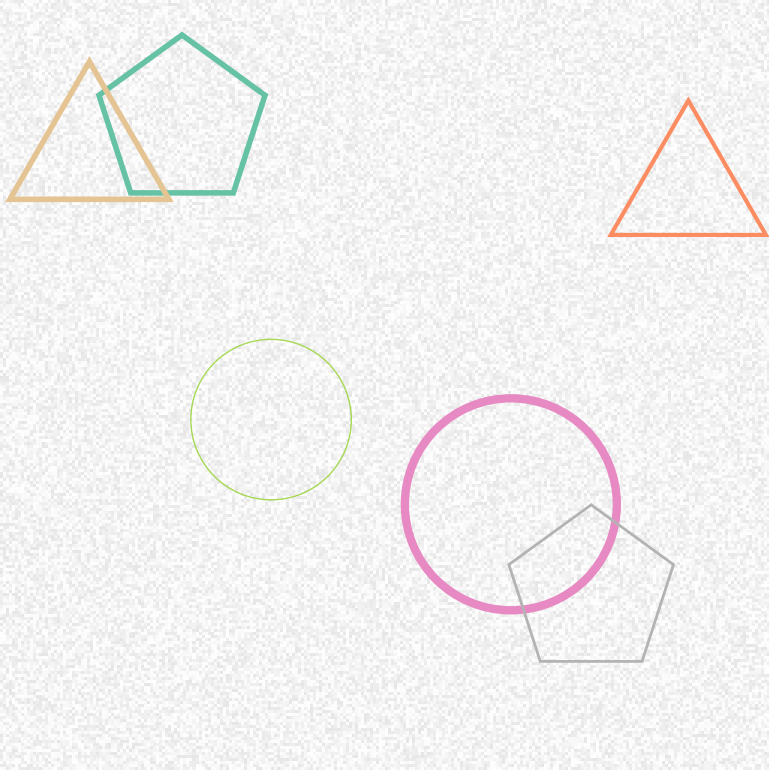[{"shape": "pentagon", "thickness": 2, "radius": 0.57, "center": [0.236, 0.841]}, {"shape": "triangle", "thickness": 1.5, "radius": 0.58, "center": [0.894, 0.753]}, {"shape": "circle", "thickness": 3, "radius": 0.69, "center": [0.663, 0.345]}, {"shape": "circle", "thickness": 0.5, "radius": 0.52, "center": [0.352, 0.455]}, {"shape": "triangle", "thickness": 2, "radius": 0.6, "center": [0.116, 0.801]}, {"shape": "pentagon", "thickness": 1, "radius": 0.56, "center": [0.768, 0.232]}]